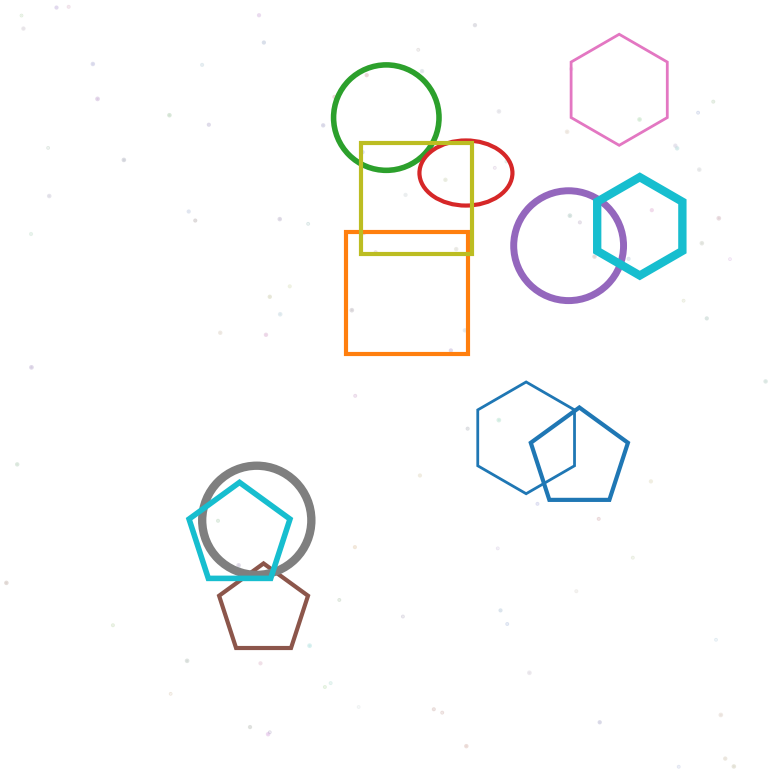[{"shape": "hexagon", "thickness": 1, "radius": 0.36, "center": [0.683, 0.431]}, {"shape": "pentagon", "thickness": 1.5, "radius": 0.33, "center": [0.752, 0.404]}, {"shape": "square", "thickness": 1.5, "radius": 0.4, "center": [0.529, 0.619]}, {"shape": "circle", "thickness": 2, "radius": 0.34, "center": [0.502, 0.847]}, {"shape": "oval", "thickness": 1.5, "radius": 0.3, "center": [0.605, 0.775]}, {"shape": "circle", "thickness": 2.5, "radius": 0.36, "center": [0.738, 0.681]}, {"shape": "pentagon", "thickness": 1.5, "radius": 0.3, "center": [0.342, 0.208]}, {"shape": "hexagon", "thickness": 1, "radius": 0.36, "center": [0.804, 0.883]}, {"shape": "circle", "thickness": 3, "radius": 0.35, "center": [0.333, 0.324]}, {"shape": "square", "thickness": 1.5, "radius": 0.36, "center": [0.54, 0.743]}, {"shape": "pentagon", "thickness": 2, "radius": 0.34, "center": [0.311, 0.305]}, {"shape": "hexagon", "thickness": 3, "radius": 0.32, "center": [0.831, 0.706]}]